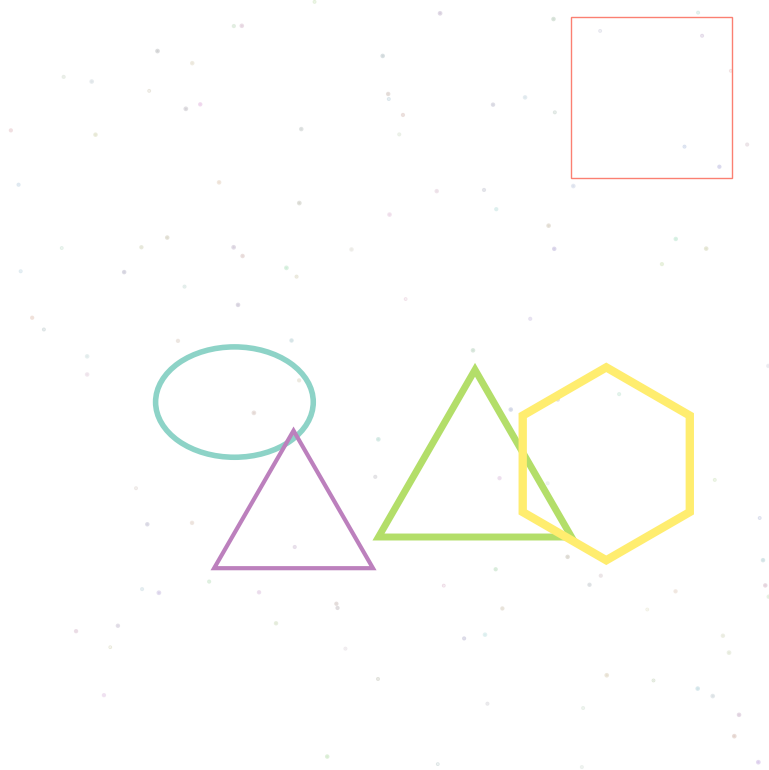[{"shape": "oval", "thickness": 2, "radius": 0.51, "center": [0.304, 0.478]}, {"shape": "square", "thickness": 0.5, "radius": 0.52, "center": [0.846, 0.873]}, {"shape": "triangle", "thickness": 2.5, "radius": 0.72, "center": [0.617, 0.375]}, {"shape": "triangle", "thickness": 1.5, "radius": 0.6, "center": [0.381, 0.322]}, {"shape": "hexagon", "thickness": 3, "radius": 0.63, "center": [0.787, 0.398]}]